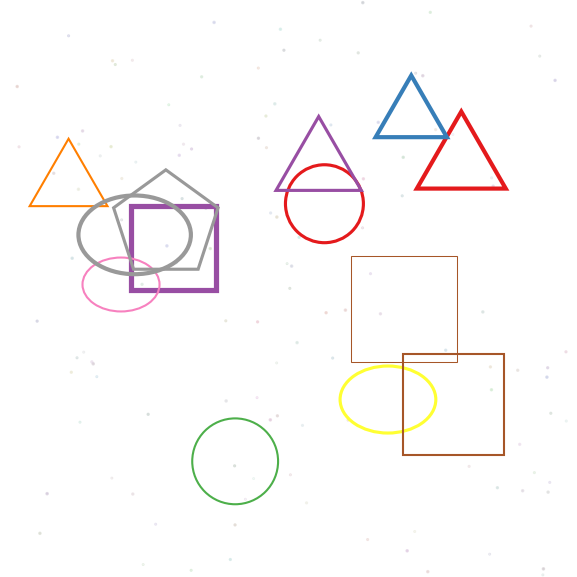[{"shape": "triangle", "thickness": 2, "radius": 0.44, "center": [0.799, 0.717]}, {"shape": "circle", "thickness": 1.5, "radius": 0.34, "center": [0.562, 0.646]}, {"shape": "triangle", "thickness": 2, "radius": 0.36, "center": [0.712, 0.797]}, {"shape": "circle", "thickness": 1, "radius": 0.37, "center": [0.407, 0.2]}, {"shape": "triangle", "thickness": 1.5, "radius": 0.43, "center": [0.552, 0.712]}, {"shape": "square", "thickness": 2.5, "radius": 0.37, "center": [0.3, 0.57]}, {"shape": "triangle", "thickness": 1, "radius": 0.39, "center": [0.119, 0.681]}, {"shape": "oval", "thickness": 1.5, "radius": 0.41, "center": [0.672, 0.307]}, {"shape": "square", "thickness": 1, "radius": 0.44, "center": [0.786, 0.298]}, {"shape": "square", "thickness": 0.5, "radius": 0.46, "center": [0.699, 0.464]}, {"shape": "oval", "thickness": 1, "radius": 0.33, "center": [0.21, 0.506]}, {"shape": "oval", "thickness": 2, "radius": 0.49, "center": [0.233, 0.592]}, {"shape": "pentagon", "thickness": 1.5, "radius": 0.48, "center": [0.287, 0.61]}]